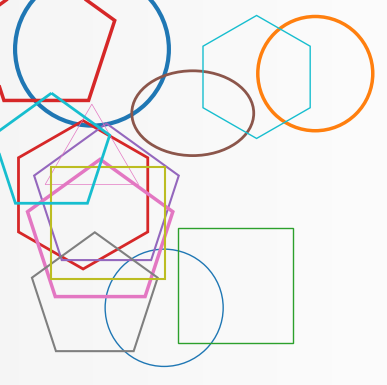[{"shape": "circle", "thickness": 1, "radius": 0.76, "center": [0.424, 0.201]}, {"shape": "circle", "thickness": 3, "radius": 0.99, "center": [0.237, 0.872]}, {"shape": "circle", "thickness": 2.5, "radius": 0.74, "center": [0.814, 0.809]}, {"shape": "square", "thickness": 1, "radius": 0.74, "center": [0.608, 0.258]}, {"shape": "pentagon", "thickness": 2.5, "radius": 0.93, "center": [0.119, 0.889]}, {"shape": "hexagon", "thickness": 2, "radius": 0.96, "center": [0.215, 0.494]}, {"shape": "pentagon", "thickness": 1.5, "radius": 0.98, "center": [0.275, 0.483]}, {"shape": "oval", "thickness": 2, "radius": 0.79, "center": [0.497, 0.706]}, {"shape": "pentagon", "thickness": 2.5, "radius": 0.99, "center": [0.259, 0.389]}, {"shape": "triangle", "thickness": 0.5, "radius": 0.7, "center": [0.237, 0.59]}, {"shape": "pentagon", "thickness": 1.5, "radius": 0.85, "center": [0.245, 0.226]}, {"shape": "square", "thickness": 1.5, "radius": 0.73, "center": [0.279, 0.421]}, {"shape": "hexagon", "thickness": 1, "radius": 0.8, "center": [0.662, 0.8]}, {"shape": "pentagon", "thickness": 2, "radius": 0.79, "center": [0.133, 0.6]}]